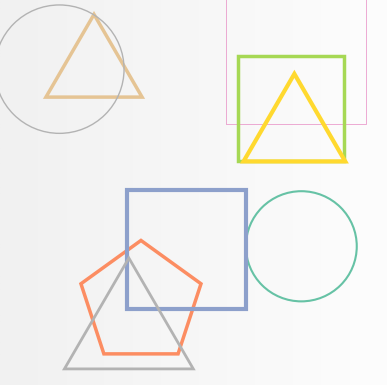[{"shape": "circle", "thickness": 1.5, "radius": 0.72, "center": [0.778, 0.36]}, {"shape": "pentagon", "thickness": 2.5, "radius": 0.81, "center": [0.364, 0.213]}, {"shape": "square", "thickness": 3, "radius": 0.77, "center": [0.482, 0.352]}, {"shape": "square", "thickness": 0.5, "radius": 0.91, "center": [0.764, 0.859]}, {"shape": "square", "thickness": 2.5, "radius": 0.68, "center": [0.751, 0.719]}, {"shape": "triangle", "thickness": 3, "radius": 0.76, "center": [0.76, 0.657]}, {"shape": "triangle", "thickness": 2.5, "radius": 0.72, "center": [0.243, 0.819]}, {"shape": "circle", "thickness": 1, "radius": 0.83, "center": [0.153, 0.82]}, {"shape": "triangle", "thickness": 2, "radius": 0.96, "center": [0.333, 0.138]}]